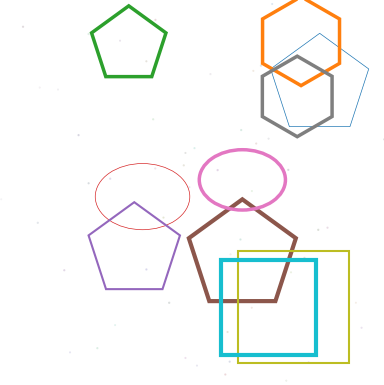[{"shape": "pentagon", "thickness": 0.5, "radius": 0.67, "center": [0.83, 0.78]}, {"shape": "hexagon", "thickness": 2.5, "radius": 0.58, "center": [0.782, 0.893]}, {"shape": "pentagon", "thickness": 2.5, "radius": 0.51, "center": [0.334, 0.883]}, {"shape": "oval", "thickness": 0.5, "radius": 0.61, "center": [0.37, 0.489]}, {"shape": "pentagon", "thickness": 1.5, "radius": 0.62, "center": [0.349, 0.35]}, {"shape": "pentagon", "thickness": 3, "radius": 0.73, "center": [0.629, 0.336]}, {"shape": "oval", "thickness": 2.5, "radius": 0.56, "center": [0.629, 0.533]}, {"shape": "hexagon", "thickness": 2.5, "radius": 0.52, "center": [0.772, 0.75]}, {"shape": "square", "thickness": 1.5, "radius": 0.72, "center": [0.762, 0.203]}, {"shape": "square", "thickness": 3, "radius": 0.61, "center": [0.698, 0.201]}]